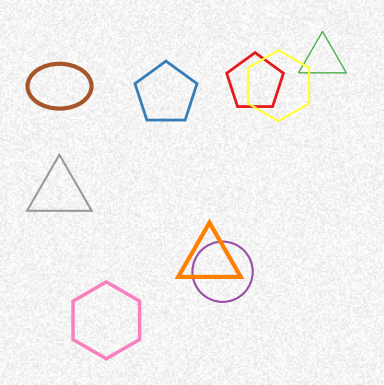[{"shape": "pentagon", "thickness": 2, "radius": 0.39, "center": [0.663, 0.786]}, {"shape": "pentagon", "thickness": 2, "radius": 0.42, "center": [0.431, 0.757]}, {"shape": "triangle", "thickness": 1, "radius": 0.36, "center": [0.838, 0.847]}, {"shape": "circle", "thickness": 1.5, "radius": 0.39, "center": [0.578, 0.294]}, {"shape": "triangle", "thickness": 3, "radius": 0.47, "center": [0.544, 0.328]}, {"shape": "hexagon", "thickness": 1.5, "radius": 0.46, "center": [0.723, 0.777]}, {"shape": "oval", "thickness": 3, "radius": 0.42, "center": [0.155, 0.776]}, {"shape": "hexagon", "thickness": 2.5, "radius": 0.5, "center": [0.276, 0.168]}, {"shape": "triangle", "thickness": 1.5, "radius": 0.49, "center": [0.154, 0.501]}]